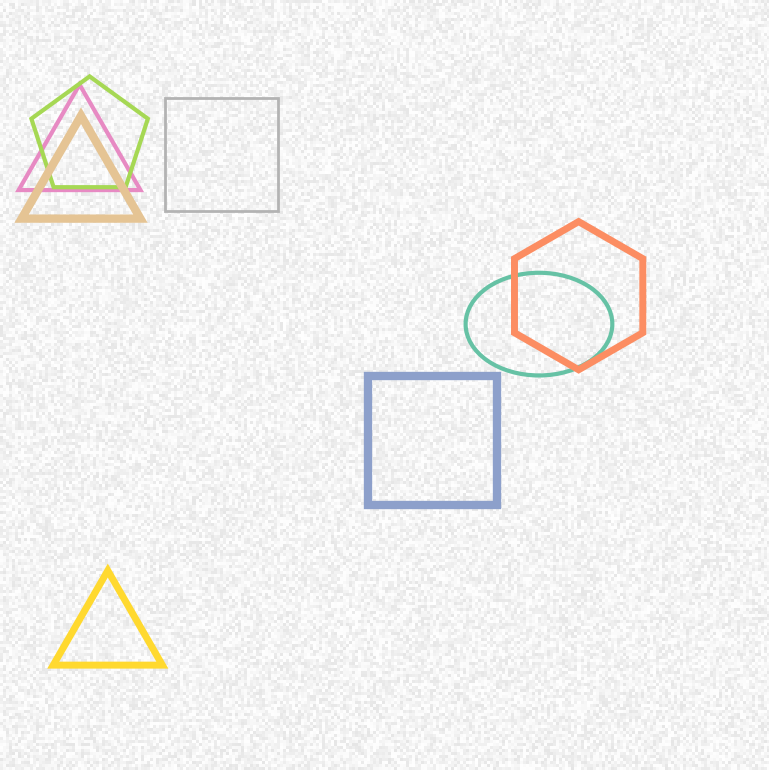[{"shape": "oval", "thickness": 1.5, "radius": 0.48, "center": [0.7, 0.579]}, {"shape": "hexagon", "thickness": 2.5, "radius": 0.48, "center": [0.751, 0.616]}, {"shape": "square", "thickness": 3, "radius": 0.42, "center": [0.562, 0.427]}, {"shape": "triangle", "thickness": 1.5, "radius": 0.46, "center": [0.103, 0.799]}, {"shape": "pentagon", "thickness": 1.5, "radius": 0.4, "center": [0.116, 0.821]}, {"shape": "triangle", "thickness": 2.5, "radius": 0.41, "center": [0.14, 0.177]}, {"shape": "triangle", "thickness": 3, "radius": 0.45, "center": [0.105, 0.761]}, {"shape": "square", "thickness": 1, "radius": 0.37, "center": [0.288, 0.799]}]